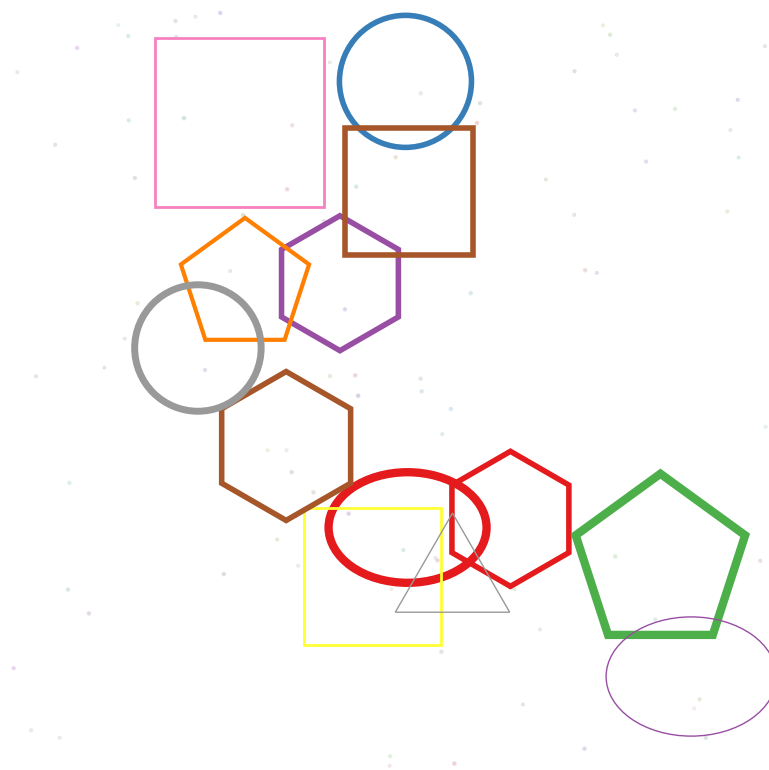[{"shape": "hexagon", "thickness": 2, "radius": 0.44, "center": [0.663, 0.326]}, {"shape": "oval", "thickness": 3, "radius": 0.51, "center": [0.529, 0.315]}, {"shape": "circle", "thickness": 2, "radius": 0.43, "center": [0.527, 0.894]}, {"shape": "pentagon", "thickness": 3, "radius": 0.58, "center": [0.858, 0.269]}, {"shape": "oval", "thickness": 0.5, "radius": 0.55, "center": [0.898, 0.121]}, {"shape": "hexagon", "thickness": 2, "radius": 0.44, "center": [0.441, 0.632]}, {"shape": "pentagon", "thickness": 1.5, "radius": 0.44, "center": [0.318, 0.629]}, {"shape": "square", "thickness": 1, "radius": 0.44, "center": [0.484, 0.251]}, {"shape": "square", "thickness": 2, "radius": 0.41, "center": [0.531, 0.751]}, {"shape": "hexagon", "thickness": 2, "radius": 0.48, "center": [0.372, 0.421]}, {"shape": "square", "thickness": 1, "radius": 0.55, "center": [0.311, 0.841]}, {"shape": "triangle", "thickness": 0.5, "radius": 0.43, "center": [0.588, 0.248]}, {"shape": "circle", "thickness": 2.5, "radius": 0.41, "center": [0.257, 0.548]}]